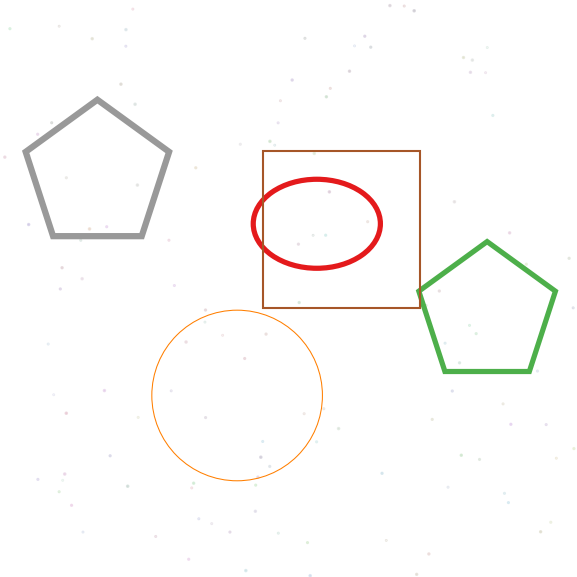[{"shape": "oval", "thickness": 2.5, "radius": 0.55, "center": [0.549, 0.612]}, {"shape": "pentagon", "thickness": 2.5, "radius": 0.62, "center": [0.844, 0.456]}, {"shape": "circle", "thickness": 0.5, "radius": 0.74, "center": [0.411, 0.314]}, {"shape": "square", "thickness": 1, "radius": 0.68, "center": [0.591, 0.602]}, {"shape": "pentagon", "thickness": 3, "radius": 0.65, "center": [0.169, 0.696]}]